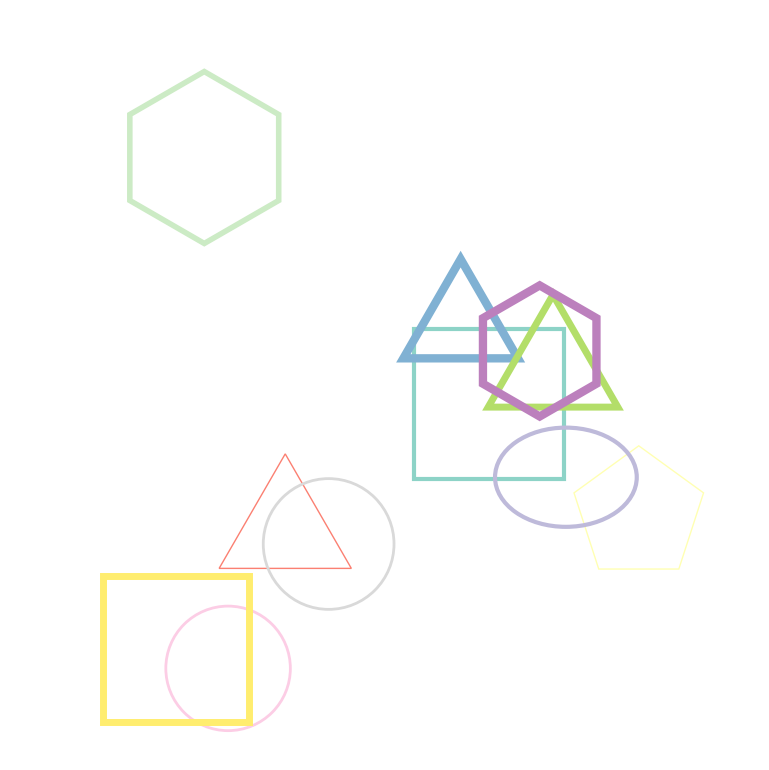[{"shape": "square", "thickness": 1.5, "radius": 0.49, "center": [0.635, 0.475]}, {"shape": "pentagon", "thickness": 0.5, "radius": 0.44, "center": [0.83, 0.333]}, {"shape": "oval", "thickness": 1.5, "radius": 0.46, "center": [0.735, 0.38]}, {"shape": "triangle", "thickness": 0.5, "radius": 0.5, "center": [0.37, 0.311]}, {"shape": "triangle", "thickness": 3, "radius": 0.43, "center": [0.598, 0.578]}, {"shape": "triangle", "thickness": 2.5, "radius": 0.49, "center": [0.718, 0.52]}, {"shape": "circle", "thickness": 1, "radius": 0.4, "center": [0.296, 0.132]}, {"shape": "circle", "thickness": 1, "radius": 0.42, "center": [0.427, 0.294]}, {"shape": "hexagon", "thickness": 3, "radius": 0.43, "center": [0.701, 0.544]}, {"shape": "hexagon", "thickness": 2, "radius": 0.56, "center": [0.265, 0.795]}, {"shape": "square", "thickness": 2.5, "radius": 0.48, "center": [0.228, 0.157]}]